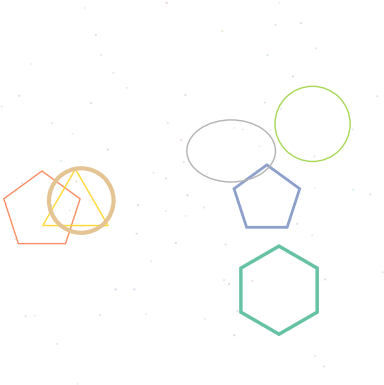[{"shape": "hexagon", "thickness": 2.5, "radius": 0.57, "center": [0.725, 0.246]}, {"shape": "pentagon", "thickness": 1, "radius": 0.52, "center": [0.109, 0.452]}, {"shape": "pentagon", "thickness": 2, "radius": 0.45, "center": [0.693, 0.482]}, {"shape": "circle", "thickness": 1, "radius": 0.49, "center": [0.812, 0.678]}, {"shape": "triangle", "thickness": 1, "radius": 0.49, "center": [0.196, 0.463]}, {"shape": "circle", "thickness": 3, "radius": 0.42, "center": [0.211, 0.479]}, {"shape": "oval", "thickness": 1, "radius": 0.58, "center": [0.6, 0.608]}]